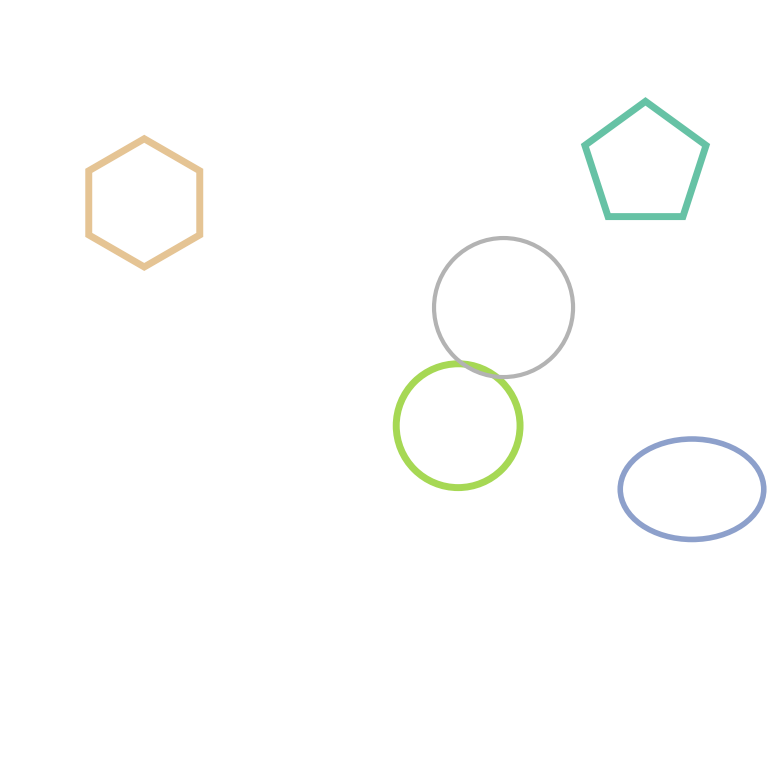[{"shape": "pentagon", "thickness": 2.5, "radius": 0.41, "center": [0.838, 0.786]}, {"shape": "oval", "thickness": 2, "radius": 0.47, "center": [0.899, 0.365]}, {"shape": "circle", "thickness": 2.5, "radius": 0.4, "center": [0.595, 0.447]}, {"shape": "hexagon", "thickness": 2.5, "radius": 0.42, "center": [0.187, 0.737]}, {"shape": "circle", "thickness": 1.5, "radius": 0.45, "center": [0.654, 0.601]}]